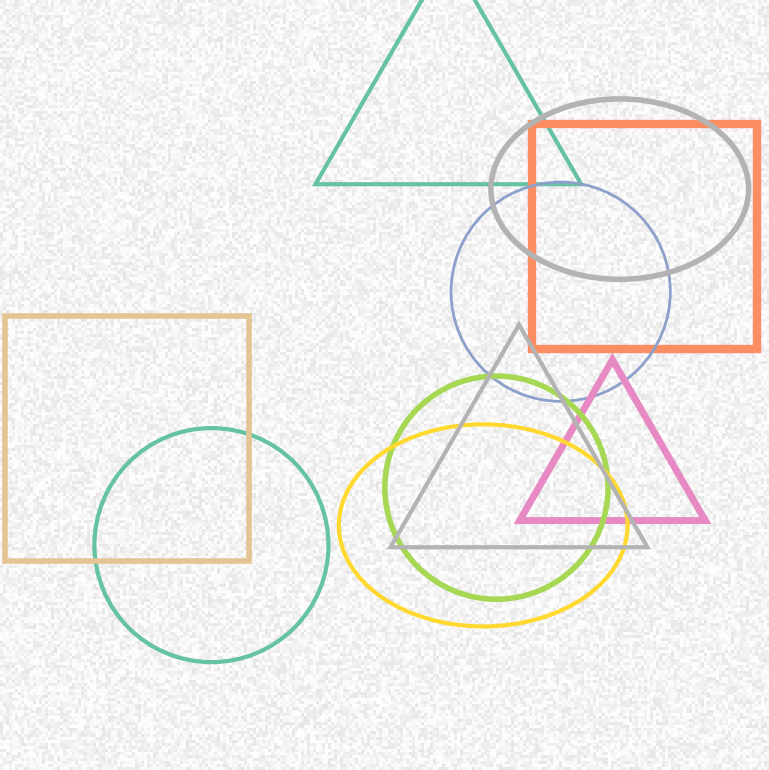[{"shape": "circle", "thickness": 1.5, "radius": 0.76, "center": [0.275, 0.292]}, {"shape": "triangle", "thickness": 1.5, "radius": 1.0, "center": [0.582, 0.86]}, {"shape": "square", "thickness": 3, "radius": 0.73, "center": [0.837, 0.693]}, {"shape": "circle", "thickness": 1, "radius": 0.71, "center": [0.728, 0.621]}, {"shape": "triangle", "thickness": 2.5, "radius": 0.7, "center": [0.795, 0.394]}, {"shape": "circle", "thickness": 2, "radius": 0.72, "center": [0.645, 0.367]}, {"shape": "oval", "thickness": 1.5, "radius": 0.94, "center": [0.628, 0.318]}, {"shape": "square", "thickness": 2, "radius": 0.79, "center": [0.165, 0.43]}, {"shape": "triangle", "thickness": 1.5, "radius": 0.96, "center": [0.674, 0.386]}, {"shape": "oval", "thickness": 2, "radius": 0.84, "center": [0.805, 0.754]}]